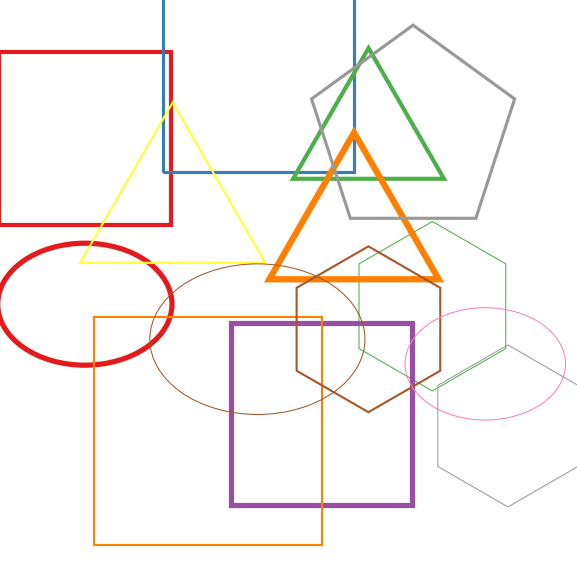[{"shape": "square", "thickness": 2, "radius": 0.75, "center": [0.148, 0.76]}, {"shape": "oval", "thickness": 2.5, "radius": 0.75, "center": [0.147, 0.472]}, {"shape": "square", "thickness": 1.5, "radius": 0.83, "center": [0.448, 0.866]}, {"shape": "triangle", "thickness": 2, "radius": 0.75, "center": [0.638, 0.765]}, {"shape": "hexagon", "thickness": 0.5, "radius": 0.73, "center": [0.749, 0.469]}, {"shape": "square", "thickness": 2.5, "radius": 0.79, "center": [0.557, 0.282]}, {"shape": "square", "thickness": 1, "radius": 0.99, "center": [0.361, 0.253]}, {"shape": "triangle", "thickness": 3, "radius": 0.85, "center": [0.613, 0.6]}, {"shape": "triangle", "thickness": 1, "radius": 0.93, "center": [0.299, 0.637]}, {"shape": "oval", "thickness": 0.5, "radius": 0.93, "center": [0.446, 0.412]}, {"shape": "hexagon", "thickness": 1, "radius": 0.72, "center": [0.638, 0.429]}, {"shape": "oval", "thickness": 0.5, "radius": 0.69, "center": [0.84, 0.369]}, {"shape": "hexagon", "thickness": 0.5, "radius": 0.7, "center": [0.88, 0.262]}, {"shape": "pentagon", "thickness": 1.5, "radius": 0.92, "center": [0.715, 0.771]}]